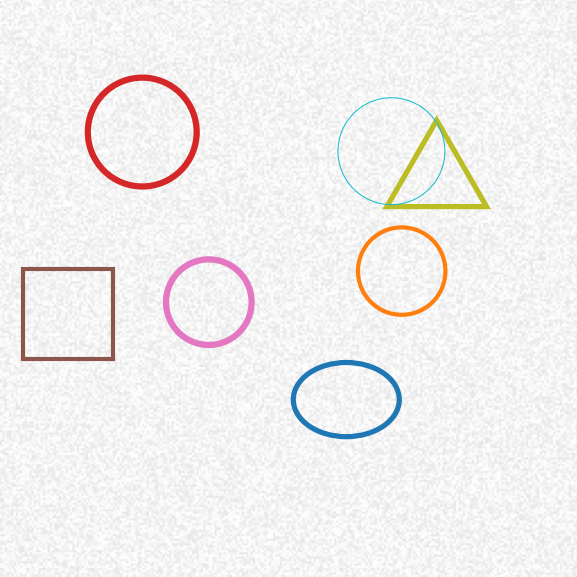[{"shape": "oval", "thickness": 2.5, "radius": 0.46, "center": [0.6, 0.307]}, {"shape": "circle", "thickness": 2, "radius": 0.38, "center": [0.696, 0.53]}, {"shape": "circle", "thickness": 3, "radius": 0.47, "center": [0.246, 0.77]}, {"shape": "square", "thickness": 2, "radius": 0.39, "center": [0.118, 0.455]}, {"shape": "circle", "thickness": 3, "radius": 0.37, "center": [0.362, 0.476]}, {"shape": "triangle", "thickness": 2.5, "radius": 0.5, "center": [0.756, 0.691]}, {"shape": "circle", "thickness": 0.5, "radius": 0.46, "center": [0.678, 0.737]}]